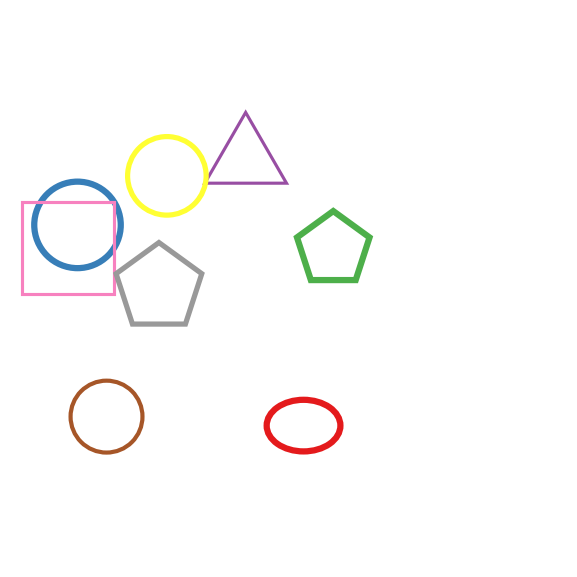[{"shape": "oval", "thickness": 3, "radius": 0.32, "center": [0.526, 0.262]}, {"shape": "circle", "thickness": 3, "radius": 0.37, "center": [0.134, 0.61]}, {"shape": "pentagon", "thickness": 3, "radius": 0.33, "center": [0.577, 0.568]}, {"shape": "triangle", "thickness": 1.5, "radius": 0.41, "center": [0.425, 0.723]}, {"shape": "circle", "thickness": 2.5, "radius": 0.34, "center": [0.289, 0.695]}, {"shape": "circle", "thickness": 2, "radius": 0.31, "center": [0.184, 0.278]}, {"shape": "square", "thickness": 1.5, "radius": 0.4, "center": [0.118, 0.57]}, {"shape": "pentagon", "thickness": 2.5, "radius": 0.39, "center": [0.275, 0.501]}]